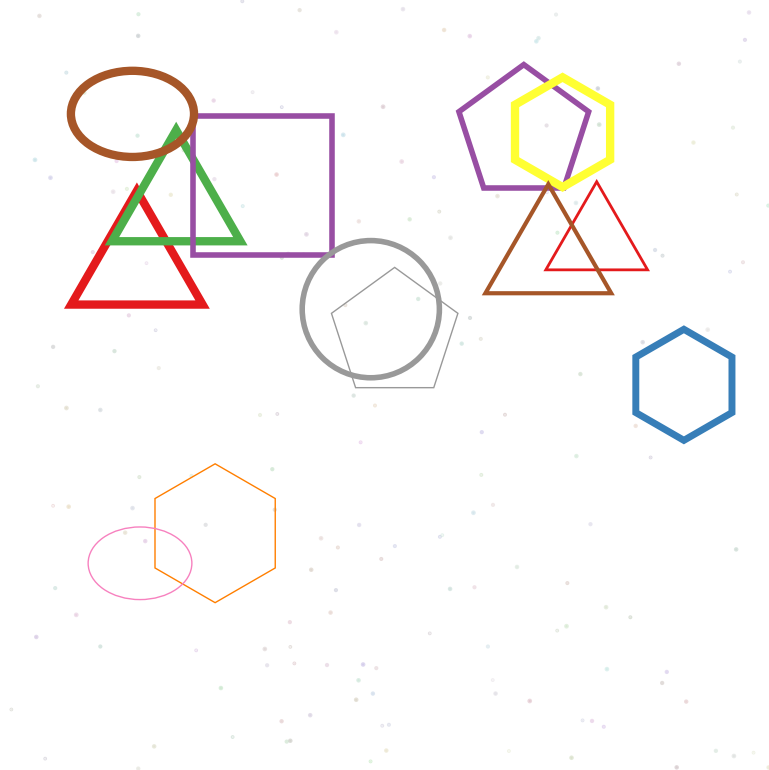[{"shape": "triangle", "thickness": 3, "radius": 0.49, "center": [0.178, 0.654]}, {"shape": "triangle", "thickness": 1, "radius": 0.38, "center": [0.775, 0.688]}, {"shape": "hexagon", "thickness": 2.5, "radius": 0.36, "center": [0.888, 0.5]}, {"shape": "triangle", "thickness": 3, "radius": 0.48, "center": [0.229, 0.735]}, {"shape": "pentagon", "thickness": 2, "radius": 0.44, "center": [0.68, 0.828]}, {"shape": "square", "thickness": 2, "radius": 0.45, "center": [0.341, 0.759]}, {"shape": "hexagon", "thickness": 0.5, "radius": 0.45, "center": [0.279, 0.307]}, {"shape": "hexagon", "thickness": 3, "radius": 0.36, "center": [0.731, 0.828]}, {"shape": "oval", "thickness": 3, "radius": 0.4, "center": [0.172, 0.852]}, {"shape": "triangle", "thickness": 1.5, "radius": 0.47, "center": [0.712, 0.666]}, {"shape": "oval", "thickness": 0.5, "radius": 0.34, "center": [0.182, 0.268]}, {"shape": "pentagon", "thickness": 0.5, "radius": 0.43, "center": [0.513, 0.566]}, {"shape": "circle", "thickness": 2, "radius": 0.45, "center": [0.482, 0.598]}]